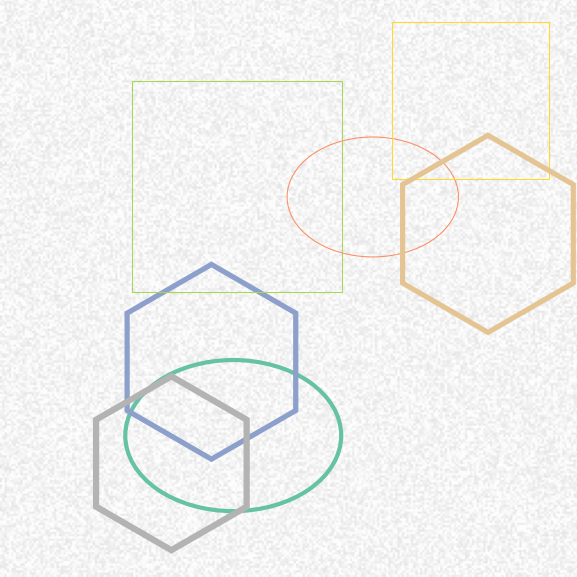[{"shape": "oval", "thickness": 2, "radius": 0.93, "center": [0.404, 0.245]}, {"shape": "oval", "thickness": 0.5, "radius": 0.74, "center": [0.646, 0.658]}, {"shape": "hexagon", "thickness": 2.5, "radius": 0.84, "center": [0.366, 0.373]}, {"shape": "square", "thickness": 0.5, "radius": 0.91, "center": [0.41, 0.677]}, {"shape": "square", "thickness": 0.5, "radius": 0.68, "center": [0.814, 0.826]}, {"shape": "hexagon", "thickness": 2.5, "radius": 0.85, "center": [0.845, 0.594]}, {"shape": "hexagon", "thickness": 3, "radius": 0.75, "center": [0.297, 0.197]}]